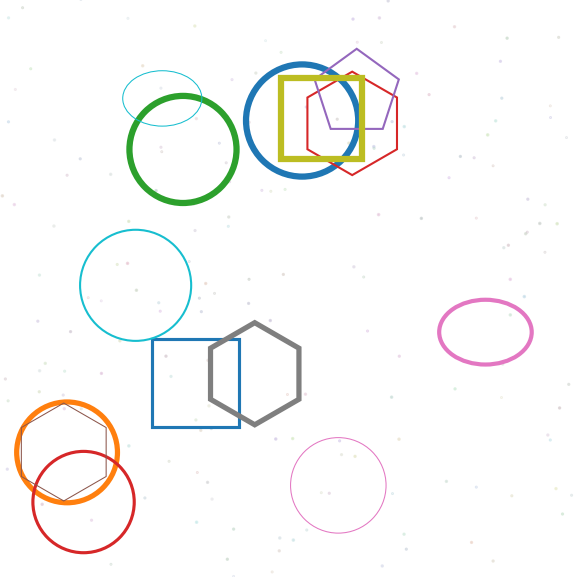[{"shape": "square", "thickness": 1.5, "radius": 0.38, "center": [0.339, 0.336]}, {"shape": "circle", "thickness": 3, "radius": 0.49, "center": [0.523, 0.79]}, {"shape": "circle", "thickness": 2.5, "radius": 0.44, "center": [0.116, 0.216]}, {"shape": "circle", "thickness": 3, "radius": 0.46, "center": [0.317, 0.74]}, {"shape": "circle", "thickness": 1.5, "radius": 0.44, "center": [0.145, 0.13]}, {"shape": "hexagon", "thickness": 1, "radius": 0.45, "center": [0.61, 0.785]}, {"shape": "pentagon", "thickness": 1, "radius": 0.38, "center": [0.618, 0.838]}, {"shape": "hexagon", "thickness": 0.5, "radius": 0.42, "center": [0.11, 0.216]}, {"shape": "circle", "thickness": 0.5, "radius": 0.41, "center": [0.586, 0.159]}, {"shape": "oval", "thickness": 2, "radius": 0.4, "center": [0.841, 0.424]}, {"shape": "hexagon", "thickness": 2.5, "radius": 0.44, "center": [0.441, 0.352]}, {"shape": "square", "thickness": 3, "radius": 0.35, "center": [0.557, 0.794]}, {"shape": "oval", "thickness": 0.5, "radius": 0.34, "center": [0.281, 0.829]}, {"shape": "circle", "thickness": 1, "radius": 0.48, "center": [0.235, 0.505]}]